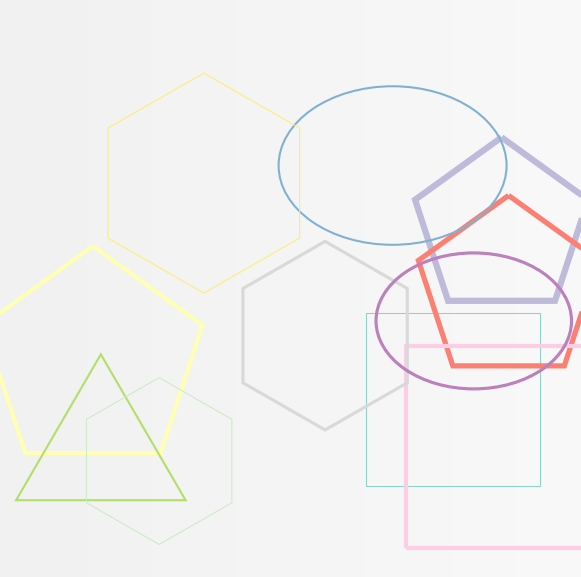[{"shape": "square", "thickness": 0.5, "radius": 0.75, "center": [0.78, 0.307]}, {"shape": "pentagon", "thickness": 2, "radius": 0.99, "center": [0.16, 0.375]}, {"shape": "pentagon", "thickness": 3, "radius": 0.78, "center": [0.863, 0.605]}, {"shape": "pentagon", "thickness": 2.5, "radius": 0.82, "center": [0.875, 0.498]}, {"shape": "oval", "thickness": 1, "radius": 0.98, "center": [0.675, 0.713]}, {"shape": "triangle", "thickness": 1, "radius": 0.84, "center": [0.173, 0.217]}, {"shape": "square", "thickness": 2, "radius": 0.87, "center": [0.873, 0.226]}, {"shape": "hexagon", "thickness": 1.5, "radius": 0.82, "center": [0.559, 0.418]}, {"shape": "oval", "thickness": 1.5, "radius": 0.84, "center": [0.815, 0.443]}, {"shape": "hexagon", "thickness": 0.5, "radius": 0.72, "center": [0.274, 0.201]}, {"shape": "hexagon", "thickness": 0.5, "radius": 0.95, "center": [0.351, 0.682]}]